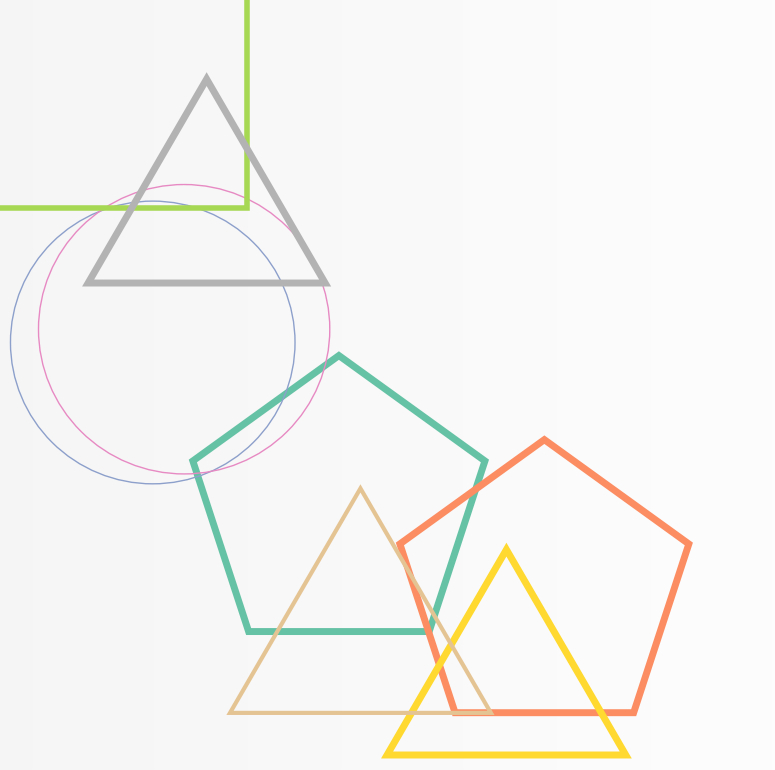[{"shape": "pentagon", "thickness": 2.5, "radius": 0.99, "center": [0.437, 0.34]}, {"shape": "pentagon", "thickness": 2.5, "radius": 0.98, "center": [0.702, 0.233]}, {"shape": "circle", "thickness": 0.5, "radius": 0.92, "center": [0.197, 0.555]}, {"shape": "circle", "thickness": 0.5, "radius": 0.94, "center": [0.238, 0.572]}, {"shape": "square", "thickness": 2, "radius": 0.8, "center": [0.157, 0.891]}, {"shape": "triangle", "thickness": 2.5, "radius": 0.89, "center": [0.653, 0.108]}, {"shape": "triangle", "thickness": 1.5, "radius": 0.97, "center": [0.465, 0.171]}, {"shape": "triangle", "thickness": 2.5, "radius": 0.88, "center": [0.267, 0.721]}]